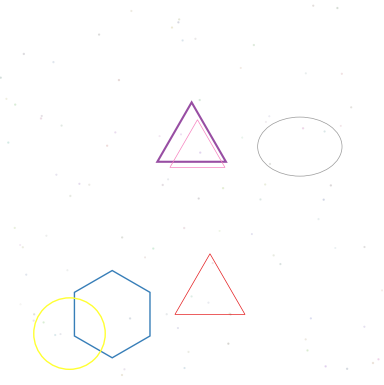[{"shape": "triangle", "thickness": 0.5, "radius": 0.53, "center": [0.545, 0.236]}, {"shape": "hexagon", "thickness": 1, "radius": 0.57, "center": [0.291, 0.184]}, {"shape": "triangle", "thickness": 1.5, "radius": 0.51, "center": [0.498, 0.631]}, {"shape": "circle", "thickness": 1, "radius": 0.46, "center": [0.181, 0.134]}, {"shape": "triangle", "thickness": 0.5, "radius": 0.41, "center": [0.513, 0.606]}, {"shape": "oval", "thickness": 0.5, "radius": 0.55, "center": [0.779, 0.619]}]